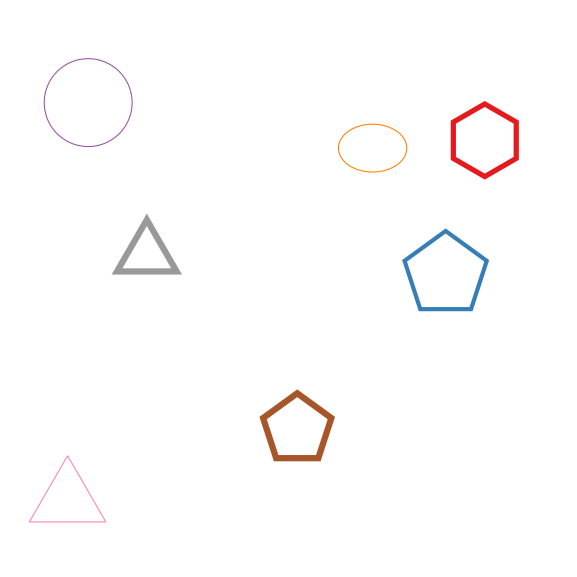[{"shape": "hexagon", "thickness": 2.5, "radius": 0.31, "center": [0.839, 0.756]}, {"shape": "pentagon", "thickness": 2, "radius": 0.37, "center": [0.772, 0.524]}, {"shape": "circle", "thickness": 0.5, "radius": 0.38, "center": [0.153, 0.821]}, {"shape": "oval", "thickness": 0.5, "radius": 0.3, "center": [0.645, 0.743]}, {"shape": "pentagon", "thickness": 3, "radius": 0.31, "center": [0.515, 0.256]}, {"shape": "triangle", "thickness": 0.5, "radius": 0.38, "center": [0.117, 0.134]}, {"shape": "triangle", "thickness": 3, "radius": 0.3, "center": [0.254, 0.559]}]